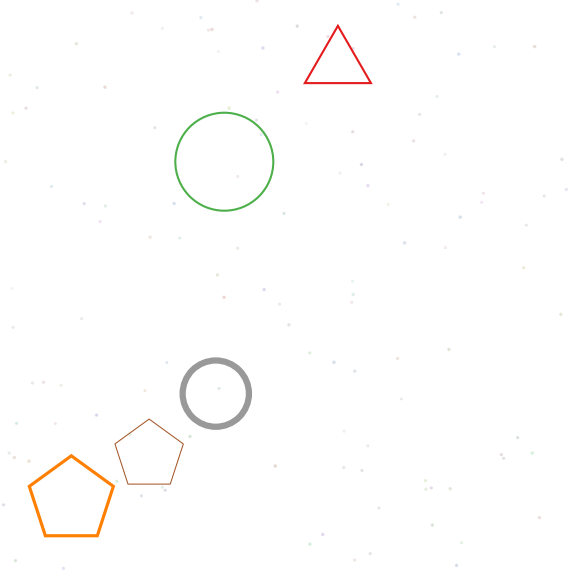[{"shape": "triangle", "thickness": 1, "radius": 0.33, "center": [0.585, 0.888]}, {"shape": "circle", "thickness": 1, "radius": 0.42, "center": [0.388, 0.719]}, {"shape": "pentagon", "thickness": 1.5, "radius": 0.38, "center": [0.124, 0.133]}, {"shape": "pentagon", "thickness": 0.5, "radius": 0.31, "center": [0.258, 0.211]}, {"shape": "circle", "thickness": 3, "radius": 0.29, "center": [0.374, 0.318]}]